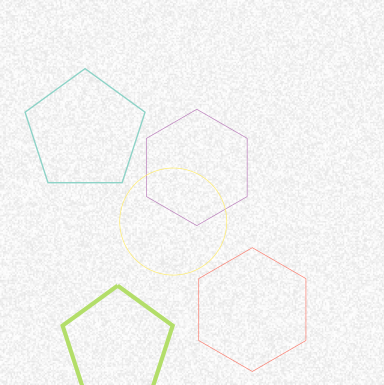[{"shape": "pentagon", "thickness": 1, "radius": 0.82, "center": [0.221, 0.658]}, {"shape": "hexagon", "thickness": 0.5, "radius": 0.8, "center": [0.655, 0.196]}, {"shape": "pentagon", "thickness": 3, "radius": 0.75, "center": [0.306, 0.108]}, {"shape": "hexagon", "thickness": 0.5, "radius": 0.76, "center": [0.511, 0.565]}, {"shape": "circle", "thickness": 0.5, "radius": 0.7, "center": [0.45, 0.425]}]